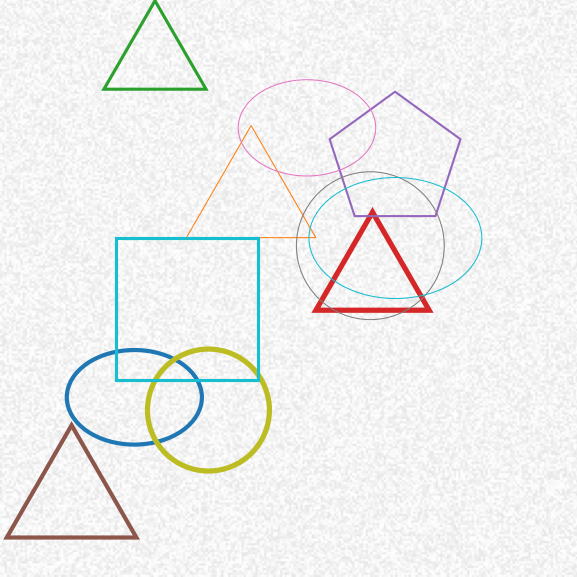[{"shape": "oval", "thickness": 2, "radius": 0.58, "center": [0.233, 0.311]}, {"shape": "triangle", "thickness": 0.5, "radius": 0.65, "center": [0.435, 0.652]}, {"shape": "triangle", "thickness": 1.5, "radius": 0.51, "center": [0.268, 0.896]}, {"shape": "triangle", "thickness": 2.5, "radius": 0.57, "center": [0.645, 0.519]}, {"shape": "pentagon", "thickness": 1, "radius": 0.6, "center": [0.684, 0.721]}, {"shape": "triangle", "thickness": 2, "radius": 0.65, "center": [0.124, 0.133]}, {"shape": "oval", "thickness": 0.5, "radius": 0.6, "center": [0.532, 0.778]}, {"shape": "circle", "thickness": 0.5, "radius": 0.64, "center": [0.641, 0.574]}, {"shape": "circle", "thickness": 2.5, "radius": 0.53, "center": [0.361, 0.289]}, {"shape": "square", "thickness": 1.5, "radius": 0.61, "center": [0.323, 0.464]}, {"shape": "oval", "thickness": 0.5, "radius": 0.75, "center": [0.685, 0.587]}]